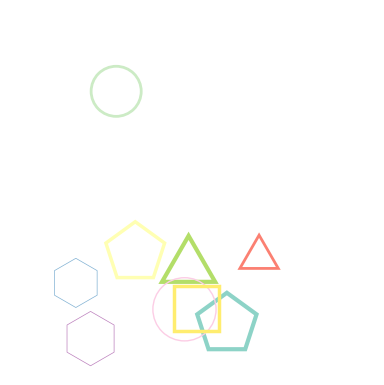[{"shape": "pentagon", "thickness": 3, "radius": 0.41, "center": [0.589, 0.158]}, {"shape": "pentagon", "thickness": 2.5, "radius": 0.4, "center": [0.351, 0.344]}, {"shape": "triangle", "thickness": 2, "radius": 0.29, "center": [0.673, 0.332]}, {"shape": "hexagon", "thickness": 0.5, "radius": 0.32, "center": [0.197, 0.265]}, {"shape": "triangle", "thickness": 3, "radius": 0.4, "center": [0.49, 0.308]}, {"shape": "circle", "thickness": 1, "radius": 0.41, "center": [0.479, 0.197]}, {"shape": "hexagon", "thickness": 0.5, "radius": 0.35, "center": [0.235, 0.121]}, {"shape": "circle", "thickness": 2, "radius": 0.33, "center": [0.302, 0.763]}, {"shape": "square", "thickness": 2.5, "radius": 0.29, "center": [0.51, 0.198]}]